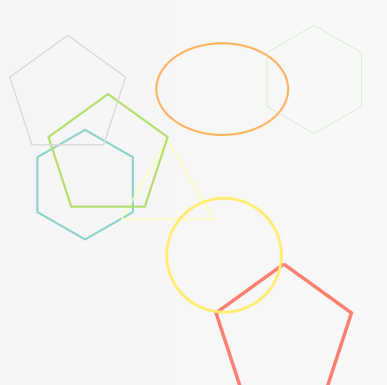[{"shape": "hexagon", "thickness": 1.5, "radius": 0.71, "center": [0.22, 0.52]}, {"shape": "triangle", "thickness": 1, "radius": 0.69, "center": [0.432, 0.5]}, {"shape": "pentagon", "thickness": 2.5, "radius": 0.92, "center": [0.732, 0.13]}, {"shape": "oval", "thickness": 1.5, "radius": 0.85, "center": [0.574, 0.769]}, {"shape": "pentagon", "thickness": 1.5, "radius": 0.81, "center": [0.279, 0.594]}, {"shape": "pentagon", "thickness": 1, "radius": 0.79, "center": [0.175, 0.751]}, {"shape": "hexagon", "thickness": 0.5, "radius": 0.7, "center": [0.811, 0.793]}, {"shape": "circle", "thickness": 2, "radius": 0.74, "center": [0.578, 0.337]}]